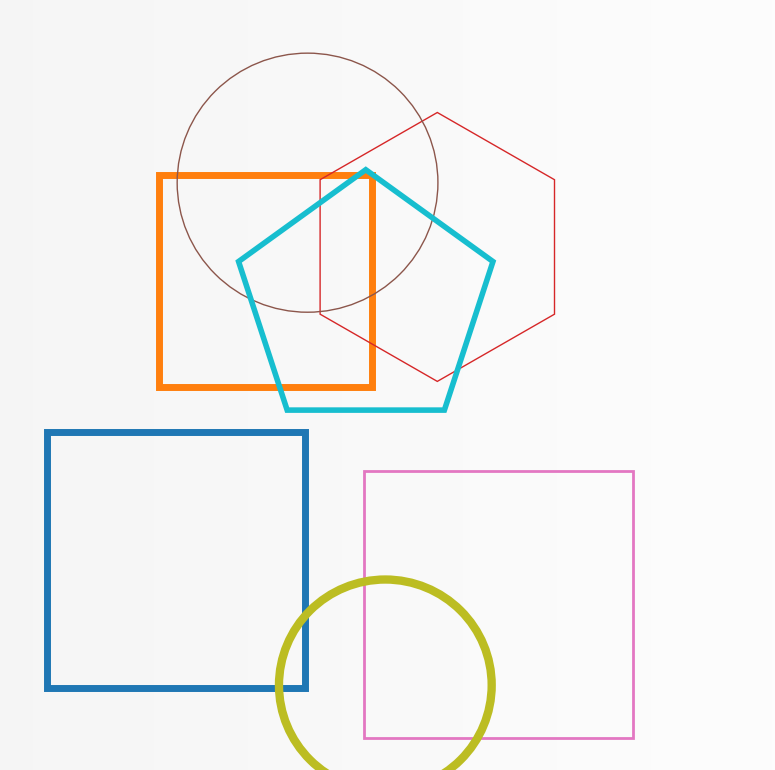[{"shape": "square", "thickness": 2.5, "radius": 0.83, "center": [0.227, 0.273]}, {"shape": "square", "thickness": 2.5, "radius": 0.69, "center": [0.342, 0.635]}, {"shape": "hexagon", "thickness": 0.5, "radius": 0.87, "center": [0.564, 0.679]}, {"shape": "circle", "thickness": 0.5, "radius": 0.84, "center": [0.397, 0.763]}, {"shape": "square", "thickness": 1, "radius": 0.87, "center": [0.644, 0.215]}, {"shape": "circle", "thickness": 3, "radius": 0.69, "center": [0.497, 0.11]}, {"shape": "pentagon", "thickness": 2, "radius": 0.86, "center": [0.472, 0.607]}]